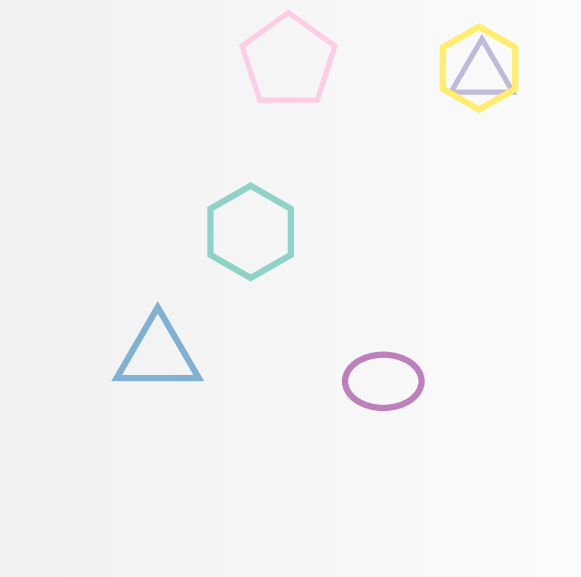[{"shape": "hexagon", "thickness": 3, "radius": 0.4, "center": [0.431, 0.598]}, {"shape": "triangle", "thickness": 2.5, "radius": 0.31, "center": [0.829, 0.87]}, {"shape": "triangle", "thickness": 3, "radius": 0.41, "center": [0.271, 0.385]}, {"shape": "pentagon", "thickness": 2.5, "radius": 0.42, "center": [0.496, 0.894]}, {"shape": "oval", "thickness": 3, "radius": 0.33, "center": [0.659, 0.339]}, {"shape": "hexagon", "thickness": 3, "radius": 0.36, "center": [0.824, 0.881]}]